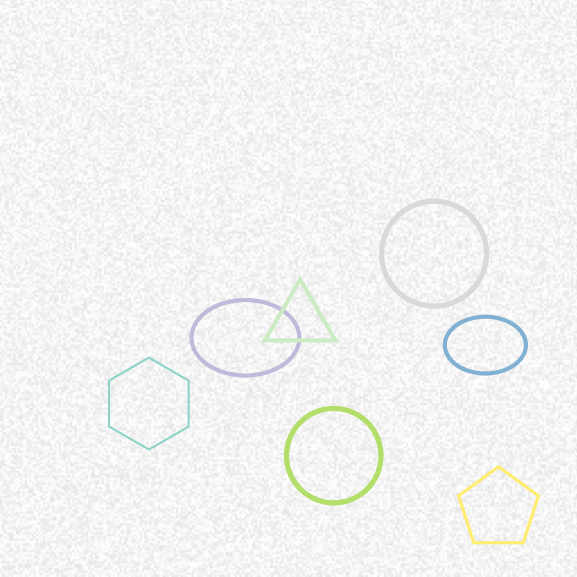[{"shape": "hexagon", "thickness": 1, "radius": 0.4, "center": [0.258, 0.3]}, {"shape": "oval", "thickness": 2, "radius": 0.47, "center": [0.425, 0.414]}, {"shape": "oval", "thickness": 2, "radius": 0.35, "center": [0.84, 0.402]}, {"shape": "circle", "thickness": 2.5, "radius": 0.41, "center": [0.578, 0.21]}, {"shape": "circle", "thickness": 2.5, "radius": 0.45, "center": [0.752, 0.56]}, {"shape": "triangle", "thickness": 2, "radius": 0.35, "center": [0.52, 0.445]}, {"shape": "pentagon", "thickness": 1.5, "radius": 0.36, "center": [0.863, 0.118]}]